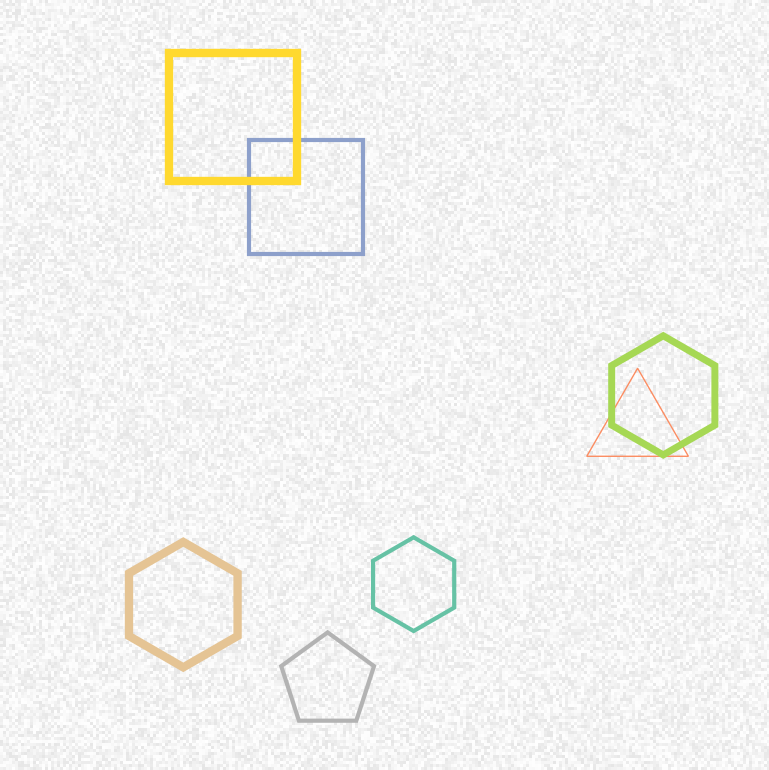[{"shape": "hexagon", "thickness": 1.5, "radius": 0.3, "center": [0.537, 0.241]}, {"shape": "triangle", "thickness": 0.5, "radius": 0.38, "center": [0.828, 0.446]}, {"shape": "square", "thickness": 1.5, "radius": 0.37, "center": [0.397, 0.744]}, {"shape": "hexagon", "thickness": 2.5, "radius": 0.39, "center": [0.861, 0.487]}, {"shape": "square", "thickness": 3, "radius": 0.41, "center": [0.302, 0.848]}, {"shape": "hexagon", "thickness": 3, "radius": 0.41, "center": [0.238, 0.215]}, {"shape": "pentagon", "thickness": 1.5, "radius": 0.32, "center": [0.425, 0.115]}]